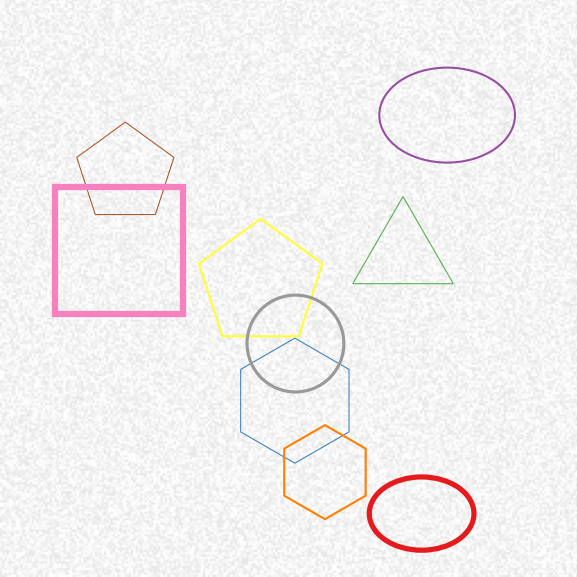[{"shape": "oval", "thickness": 2.5, "radius": 0.45, "center": [0.73, 0.11]}, {"shape": "hexagon", "thickness": 0.5, "radius": 0.54, "center": [0.511, 0.305]}, {"shape": "triangle", "thickness": 0.5, "radius": 0.5, "center": [0.698, 0.558]}, {"shape": "oval", "thickness": 1, "radius": 0.59, "center": [0.774, 0.8]}, {"shape": "hexagon", "thickness": 1, "radius": 0.41, "center": [0.563, 0.182]}, {"shape": "pentagon", "thickness": 1, "radius": 0.56, "center": [0.451, 0.508]}, {"shape": "pentagon", "thickness": 0.5, "radius": 0.44, "center": [0.217, 0.699]}, {"shape": "square", "thickness": 3, "radius": 0.55, "center": [0.206, 0.565]}, {"shape": "circle", "thickness": 1.5, "radius": 0.42, "center": [0.512, 0.404]}]